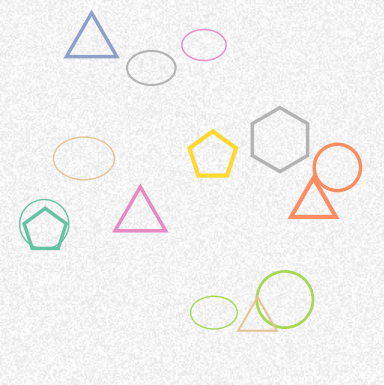[{"shape": "circle", "thickness": 1, "radius": 0.32, "center": [0.115, 0.418]}, {"shape": "pentagon", "thickness": 2.5, "radius": 0.29, "center": [0.117, 0.401]}, {"shape": "circle", "thickness": 2.5, "radius": 0.3, "center": [0.876, 0.565]}, {"shape": "triangle", "thickness": 3, "radius": 0.34, "center": [0.814, 0.47]}, {"shape": "triangle", "thickness": 2.5, "radius": 0.38, "center": [0.238, 0.891]}, {"shape": "triangle", "thickness": 2.5, "radius": 0.38, "center": [0.364, 0.439]}, {"shape": "oval", "thickness": 1, "radius": 0.29, "center": [0.53, 0.883]}, {"shape": "circle", "thickness": 2, "radius": 0.36, "center": [0.74, 0.222]}, {"shape": "oval", "thickness": 1, "radius": 0.3, "center": [0.555, 0.188]}, {"shape": "pentagon", "thickness": 3, "radius": 0.32, "center": [0.553, 0.595]}, {"shape": "oval", "thickness": 1, "radius": 0.4, "center": [0.218, 0.588]}, {"shape": "triangle", "thickness": 1.5, "radius": 0.29, "center": [0.669, 0.17]}, {"shape": "oval", "thickness": 1.5, "radius": 0.32, "center": [0.393, 0.823]}, {"shape": "hexagon", "thickness": 2.5, "radius": 0.41, "center": [0.727, 0.637]}]